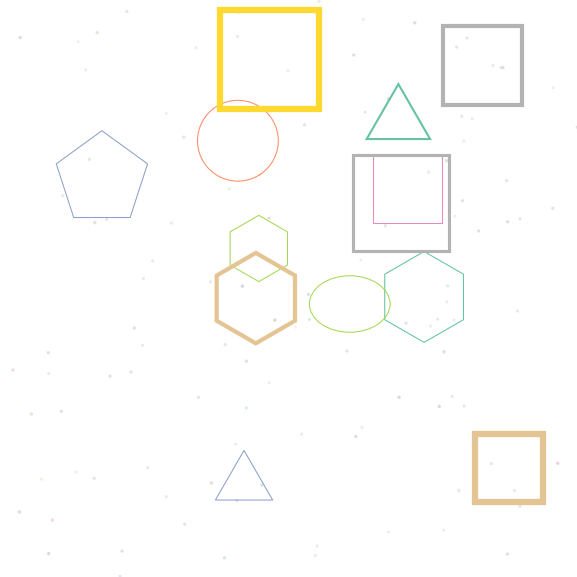[{"shape": "triangle", "thickness": 1, "radius": 0.32, "center": [0.69, 0.79]}, {"shape": "hexagon", "thickness": 0.5, "radius": 0.39, "center": [0.734, 0.485]}, {"shape": "circle", "thickness": 0.5, "radius": 0.35, "center": [0.412, 0.755]}, {"shape": "triangle", "thickness": 0.5, "radius": 0.29, "center": [0.423, 0.162]}, {"shape": "pentagon", "thickness": 0.5, "radius": 0.42, "center": [0.176, 0.69]}, {"shape": "square", "thickness": 0.5, "radius": 0.3, "center": [0.706, 0.673]}, {"shape": "hexagon", "thickness": 0.5, "radius": 0.29, "center": [0.448, 0.569]}, {"shape": "oval", "thickness": 0.5, "radius": 0.35, "center": [0.606, 0.473]}, {"shape": "square", "thickness": 3, "radius": 0.43, "center": [0.466, 0.896]}, {"shape": "hexagon", "thickness": 2, "radius": 0.39, "center": [0.443, 0.483]}, {"shape": "square", "thickness": 3, "radius": 0.3, "center": [0.881, 0.188]}, {"shape": "square", "thickness": 1.5, "radius": 0.42, "center": [0.694, 0.648]}, {"shape": "square", "thickness": 2, "radius": 0.34, "center": [0.835, 0.885]}]